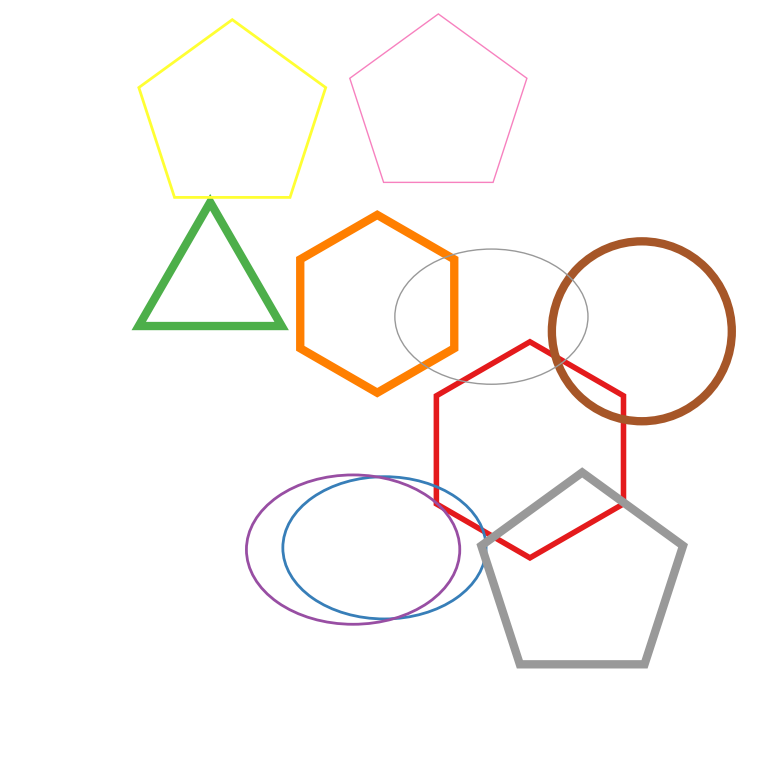[{"shape": "hexagon", "thickness": 2, "radius": 0.7, "center": [0.688, 0.416]}, {"shape": "oval", "thickness": 1, "radius": 0.66, "center": [0.499, 0.289]}, {"shape": "triangle", "thickness": 3, "radius": 0.54, "center": [0.273, 0.63]}, {"shape": "oval", "thickness": 1, "radius": 0.69, "center": [0.459, 0.286]}, {"shape": "hexagon", "thickness": 3, "radius": 0.58, "center": [0.49, 0.605]}, {"shape": "pentagon", "thickness": 1, "radius": 0.64, "center": [0.302, 0.847]}, {"shape": "circle", "thickness": 3, "radius": 0.58, "center": [0.834, 0.57]}, {"shape": "pentagon", "thickness": 0.5, "radius": 0.6, "center": [0.569, 0.861]}, {"shape": "oval", "thickness": 0.5, "radius": 0.63, "center": [0.638, 0.589]}, {"shape": "pentagon", "thickness": 3, "radius": 0.69, "center": [0.756, 0.249]}]